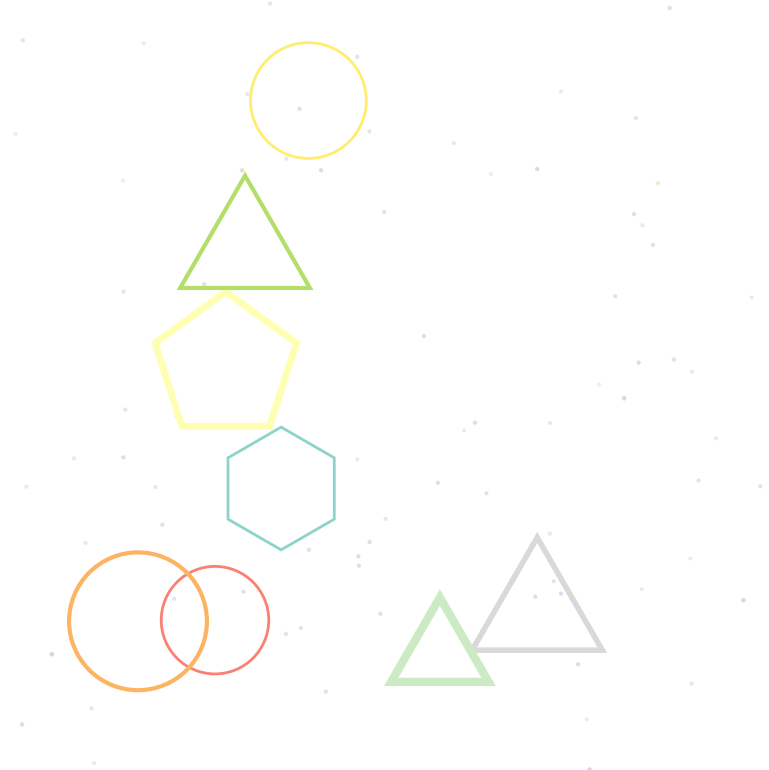[{"shape": "hexagon", "thickness": 1, "radius": 0.4, "center": [0.365, 0.366]}, {"shape": "pentagon", "thickness": 2.5, "radius": 0.48, "center": [0.293, 0.525]}, {"shape": "circle", "thickness": 1, "radius": 0.35, "center": [0.279, 0.195]}, {"shape": "circle", "thickness": 1.5, "radius": 0.45, "center": [0.179, 0.193]}, {"shape": "triangle", "thickness": 1.5, "radius": 0.49, "center": [0.318, 0.675]}, {"shape": "triangle", "thickness": 2, "radius": 0.49, "center": [0.698, 0.204]}, {"shape": "triangle", "thickness": 3, "radius": 0.37, "center": [0.571, 0.151]}, {"shape": "circle", "thickness": 1, "radius": 0.38, "center": [0.401, 0.869]}]